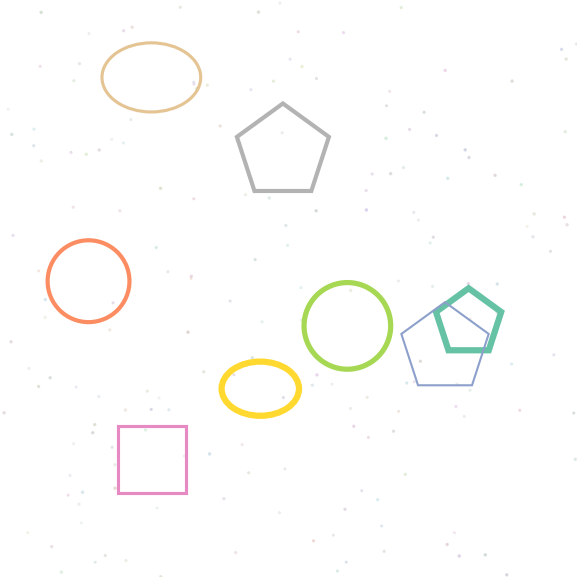[{"shape": "pentagon", "thickness": 3, "radius": 0.3, "center": [0.811, 0.441]}, {"shape": "circle", "thickness": 2, "radius": 0.35, "center": [0.153, 0.512]}, {"shape": "pentagon", "thickness": 1, "radius": 0.4, "center": [0.771, 0.396]}, {"shape": "square", "thickness": 1.5, "radius": 0.29, "center": [0.264, 0.204]}, {"shape": "circle", "thickness": 2.5, "radius": 0.38, "center": [0.601, 0.435]}, {"shape": "oval", "thickness": 3, "radius": 0.34, "center": [0.451, 0.326]}, {"shape": "oval", "thickness": 1.5, "radius": 0.43, "center": [0.262, 0.865]}, {"shape": "pentagon", "thickness": 2, "radius": 0.42, "center": [0.49, 0.736]}]